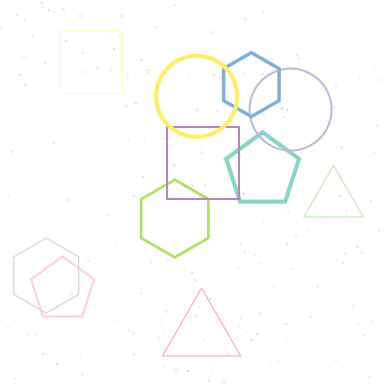[{"shape": "pentagon", "thickness": 3, "radius": 0.5, "center": [0.682, 0.557]}, {"shape": "square", "thickness": 0.5, "radius": 0.41, "center": [0.234, 0.841]}, {"shape": "circle", "thickness": 1.5, "radius": 0.53, "center": [0.755, 0.715]}, {"shape": "triangle", "thickness": 0.5, "radius": 0.59, "center": [0.523, 0.134]}, {"shape": "hexagon", "thickness": 2.5, "radius": 0.42, "center": [0.653, 0.78]}, {"shape": "hexagon", "thickness": 2, "radius": 0.5, "center": [0.454, 0.432]}, {"shape": "pentagon", "thickness": 1.5, "radius": 0.43, "center": [0.163, 0.248]}, {"shape": "hexagon", "thickness": 1, "radius": 0.49, "center": [0.12, 0.284]}, {"shape": "square", "thickness": 1.5, "radius": 0.47, "center": [0.527, 0.577]}, {"shape": "triangle", "thickness": 1, "radius": 0.45, "center": [0.866, 0.481]}, {"shape": "circle", "thickness": 3, "radius": 0.53, "center": [0.511, 0.75]}]